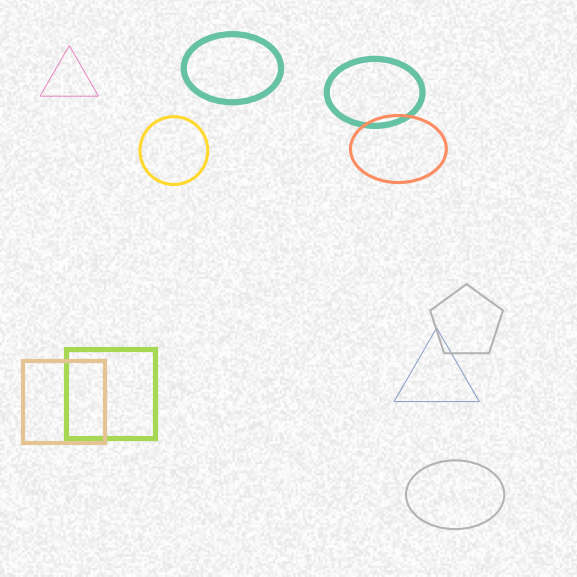[{"shape": "oval", "thickness": 3, "radius": 0.42, "center": [0.402, 0.881]}, {"shape": "oval", "thickness": 3, "radius": 0.41, "center": [0.649, 0.839]}, {"shape": "oval", "thickness": 1.5, "radius": 0.41, "center": [0.69, 0.741]}, {"shape": "triangle", "thickness": 0.5, "radius": 0.43, "center": [0.756, 0.346]}, {"shape": "triangle", "thickness": 0.5, "radius": 0.29, "center": [0.12, 0.862]}, {"shape": "square", "thickness": 2.5, "radius": 0.38, "center": [0.191, 0.318]}, {"shape": "circle", "thickness": 1.5, "radius": 0.29, "center": [0.301, 0.738]}, {"shape": "square", "thickness": 2, "radius": 0.35, "center": [0.111, 0.303]}, {"shape": "pentagon", "thickness": 1, "radius": 0.33, "center": [0.808, 0.441]}, {"shape": "oval", "thickness": 1, "radius": 0.43, "center": [0.788, 0.142]}]